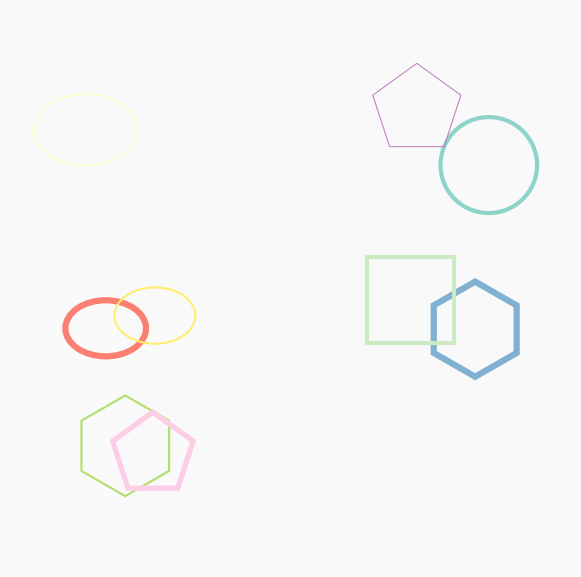[{"shape": "circle", "thickness": 2, "radius": 0.42, "center": [0.841, 0.713]}, {"shape": "oval", "thickness": 0.5, "radius": 0.44, "center": [0.147, 0.774]}, {"shape": "oval", "thickness": 3, "radius": 0.35, "center": [0.182, 0.431]}, {"shape": "hexagon", "thickness": 3, "radius": 0.41, "center": [0.818, 0.429]}, {"shape": "hexagon", "thickness": 1, "radius": 0.44, "center": [0.216, 0.227]}, {"shape": "pentagon", "thickness": 2.5, "radius": 0.36, "center": [0.263, 0.213]}, {"shape": "pentagon", "thickness": 0.5, "radius": 0.4, "center": [0.717, 0.81]}, {"shape": "square", "thickness": 2, "radius": 0.37, "center": [0.707, 0.479]}, {"shape": "oval", "thickness": 1, "radius": 0.35, "center": [0.266, 0.453]}]